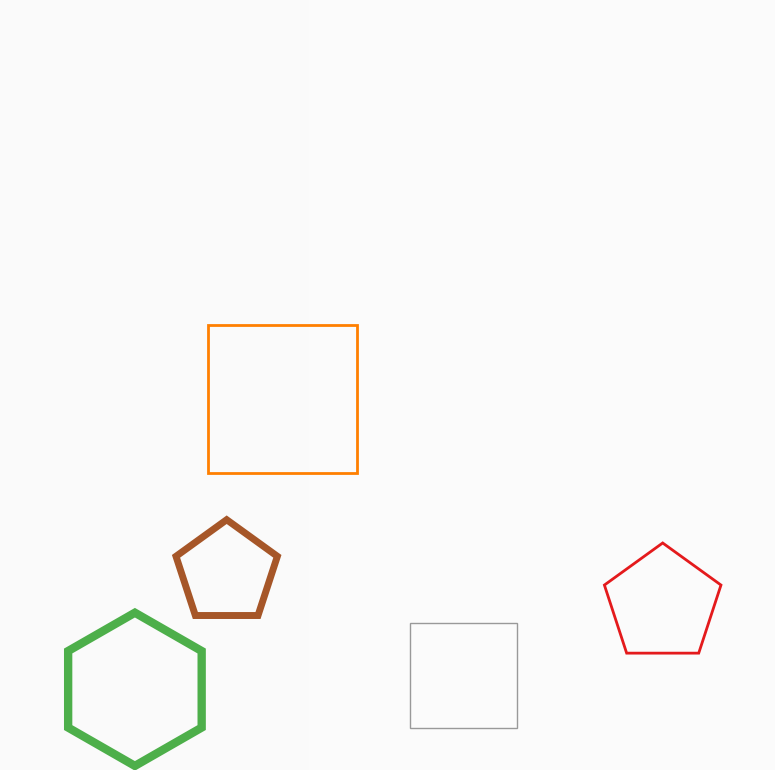[{"shape": "pentagon", "thickness": 1, "radius": 0.4, "center": [0.855, 0.216]}, {"shape": "hexagon", "thickness": 3, "radius": 0.5, "center": [0.174, 0.105]}, {"shape": "square", "thickness": 1, "radius": 0.48, "center": [0.365, 0.482]}, {"shape": "pentagon", "thickness": 2.5, "radius": 0.34, "center": [0.292, 0.256]}, {"shape": "square", "thickness": 0.5, "radius": 0.34, "center": [0.598, 0.123]}]